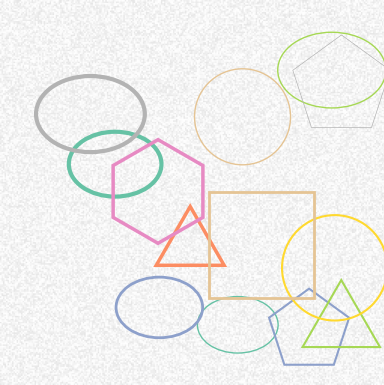[{"shape": "oval", "thickness": 3, "radius": 0.6, "center": [0.299, 0.574]}, {"shape": "oval", "thickness": 1, "radius": 0.52, "center": [0.618, 0.156]}, {"shape": "triangle", "thickness": 2.5, "radius": 0.51, "center": [0.494, 0.362]}, {"shape": "pentagon", "thickness": 1.5, "radius": 0.55, "center": [0.803, 0.141]}, {"shape": "oval", "thickness": 2, "radius": 0.56, "center": [0.414, 0.201]}, {"shape": "hexagon", "thickness": 2.5, "radius": 0.67, "center": [0.41, 0.503]}, {"shape": "oval", "thickness": 1, "radius": 0.7, "center": [0.862, 0.818]}, {"shape": "triangle", "thickness": 1.5, "radius": 0.58, "center": [0.886, 0.157]}, {"shape": "circle", "thickness": 1.5, "radius": 0.68, "center": [0.869, 0.304]}, {"shape": "circle", "thickness": 1, "radius": 0.62, "center": [0.63, 0.697]}, {"shape": "square", "thickness": 2, "radius": 0.69, "center": [0.679, 0.363]}, {"shape": "oval", "thickness": 3, "radius": 0.71, "center": [0.235, 0.704]}, {"shape": "pentagon", "thickness": 0.5, "radius": 0.66, "center": [0.887, 0.776]}]